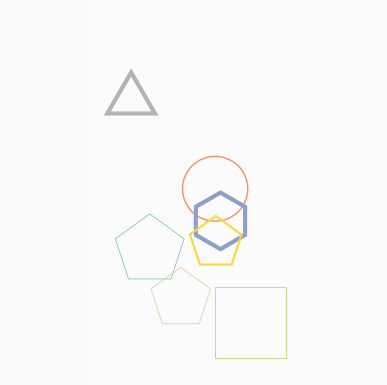[{"shape": "pentagon", "thickness": 0.5, "radius": 0.47, "center": [0.386, 0.351]}, {"shape": "circle", "thickness": 1, "radius": 0.42, "center": [0.555, 0.51]}, {"shape": "hexagon", "thickness": 3, "radius": 0.37, "center": [0.569, 0.426]}, {"shape": "square", "thickness": 0.5, "radius": 0.46, "center": [0.647, 0.163]}, {"shape": "pentagon", "thickness": 1.5, "radius": 0.35, "center": [0.557, 0.369]}, {"shape": "pentagon", "thickness": 0.5, "radius": 0.4, "center": [0.466, 0.225]}, {"shape": "triangle", "thickness": 3, "radius": 0.36, "center": [0.338, 0.741]}]